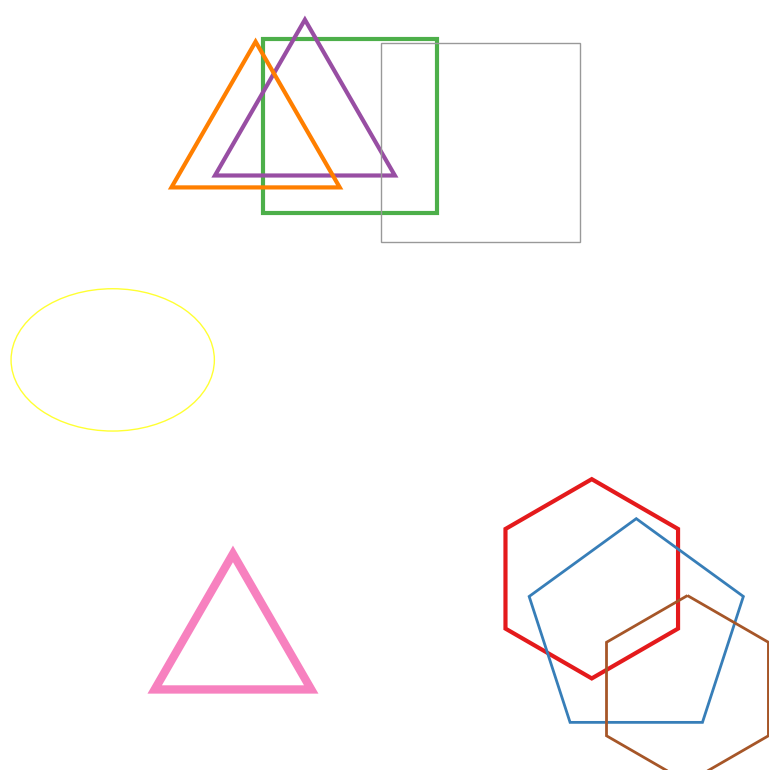[{"shape": "hexagon", "thickness": 1.5, "radius": 0.65, "center": [0.769, 0.248]}, {"shape": "pentagon", "thickness": 1, "radius": 0.73, "center": [0.826, 0.18]}, {"shape": "square", "thickness": 1.5, "radius": 0.56, "center": [0.455, 0.837]}, {"shape": "triangle", "thickness": 1.5, "radius": 0.67, "center": [0.396, 0.84]}, {"shape": "triangle", "thickness": 1.5, "radius": 0.63, "center": [0.332, 0.82]}, {"shape": "oval", "thickness": 0.5, "radius": 0.66, "center": [0.146, 0.533]}, {"shape": "hexagon", "thickness": 1, "radius": 0.61, "center": [0.893, 0.105]}, {"shape": "triangle", "thickness": 3, "radius": 0.59, "center": [0.303, 0.163]}, {"shape": "square", "thickness": 0.5, "radius": 0.65, "center": [0.624, 0.815]}]